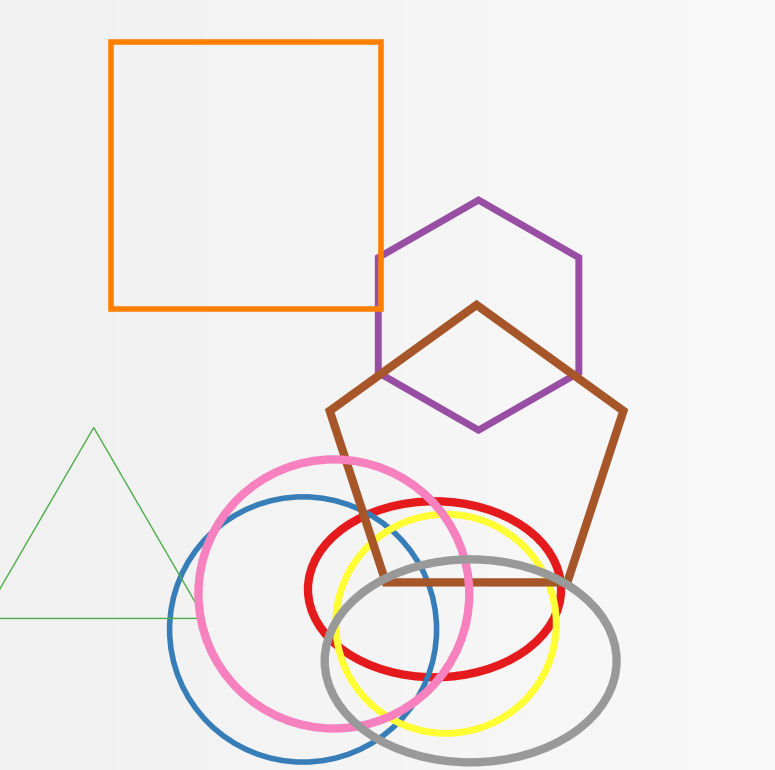[{"shape": "oval", "thickness": 3, "radius": 0.82, "center": [0.561, 0.235]}, {"shape": "circle", "thickness": 2, "radius": 0.86, "center": [0.391, 0.183]}, {"shape": "triangle", "thickness": 0.5, "radius": 0.83, "center": [0.121, 0.279]}, {"shape": "hexagon", "thickness": 2.5, "radius": 0.75, "center": [0.617, 0.591]}, {"shape": "square", "thickness": 2, "radius": 0.87, "center": [0.317, 0.772]}, {"shape": "circle", "thickness": 2.5, "radius": 0.71, "center": [0.576, 0.19]}, {"shape": "pentagon", "thickness": 3, "radius": 1.0, "center": [0.615, 0.405]}, {"shape": "circle", "thickness": 3, "radius": 0.87, "center": [0.431, 0.229]}, {"shape": "oval", "thickness": 3, "radius": 0.94, "center": [0.607, 0.142]}]